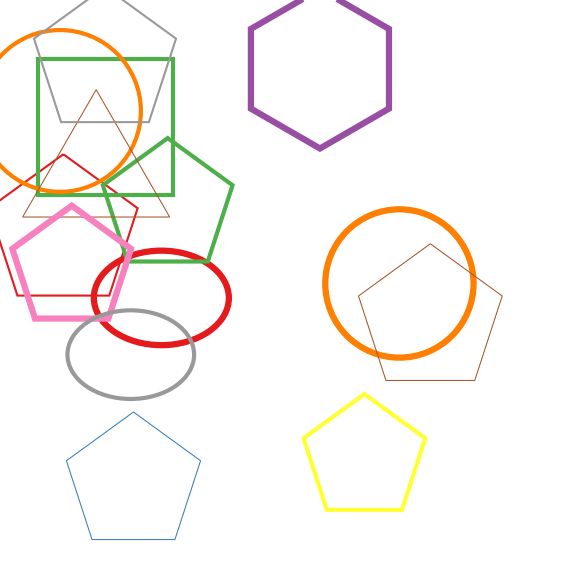[{"shape": "pentagon", "thickness": 1, "radius": 0.68, "center": [0.11, 0.597]}, {"shape": "oval", "thickness": 3, "radius": 0.58, "center": [0.279, 0.483]}, {"shape": "pentagon", "thickness": 0.5, "radius": 0.61, "center": [0.231, 0.164]}, {"shape": "pentagon", "thickness": 2, "radius": 0.59, "center": [0.29, 0.642]}, {"shape": "square", "thickness": 2, "radius": 0.59, "center": [0.183, 0.779]}, {"shape": "hexagon", "thickness": 3, "radius": 0.69, "center": [0.554, 0.88]}, {"shape": "circle", "thickness": 3, "radius": 0.64, "center": [0.692, 0.508]}, {"shape": "circle", "thickness": 2, "radius": 0.7, "center": [0.104, 0.807]}, {"shape": "pentagon", "thickness": 2, "radius": 0.55, "center": [0.631, 0.206]}, {"shape": "pentagon", "thickness": 0.5, "radius": 0.65, "center": [0.745, 0.446]}, {"shape": "triangle", "thickness": 0.5, "radius": 0.74, "center": [0.166, 0.697]}, {"shape": "pentagon", "thickness": 3, "radius": 0.54, "center": [0.124, 0.535]}, {"shape": "oval", "thickness": 2, "radius": 0.55, "center": [0.226, 0.385]}, {"shape": "pentagon", "thickness": 1, "radius": 0.65, "center": [0.182, 0.892]}]